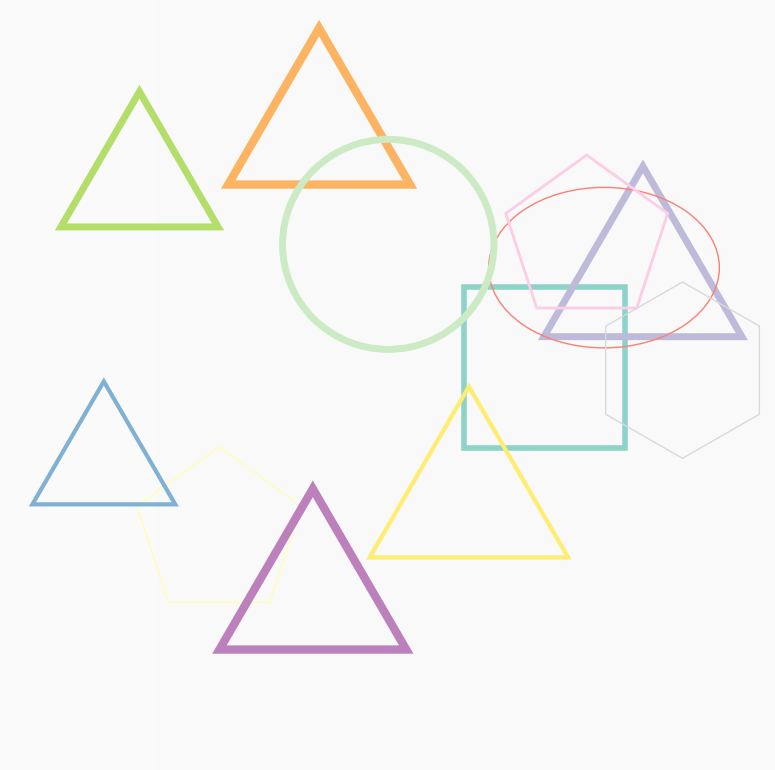[{"shape": "square", "thickness": 2, "radius": 0.52, "center": [0.703, 0.522]}, {"shape": "pentagon", "thickness": 0.5, "radius": 0.56, "center": [0.283, 0.308]}, {"shape": "triangle", "thickness": 2.5, "radius": 0.74, "center": [0.83, 0.636]}, {"shape": "oval", "thickness": 0.5, "radius": 0.74, "center": [0.779, 0.652]}, {"shape": "triangle", "thickness": 1.5, "radius": 0.53, "center": [0.134, 0.398]}, {"shape": "triangle", "thickness": 3, "radius": 0.68, "center": [0.412, 0.828]}, {"shape": "triangle", "thickness": 2.5, "radius": 0.59, "center": [0.18, 0.764]}, {"shape": "pentagon", "thickness": 1, "radius": 0.55, "center": [0.757, 0.689]}, {"shape": "hexagon", "thickness": 0.5, "radius": 0.57, "center": [0.881, 0.519]}, {"shape": "triangle", "thickness": 3, "radius": 0.7, "center": [0.404, 0.226]}, {"shape": "circle", "thickness": 2.5, "radius": 0.68, "center": [0.501, 0.683]}, {"shape": "triangle", "thickness": 1.5, "radius": 0.74, "center": [0.605, 0.35]}]